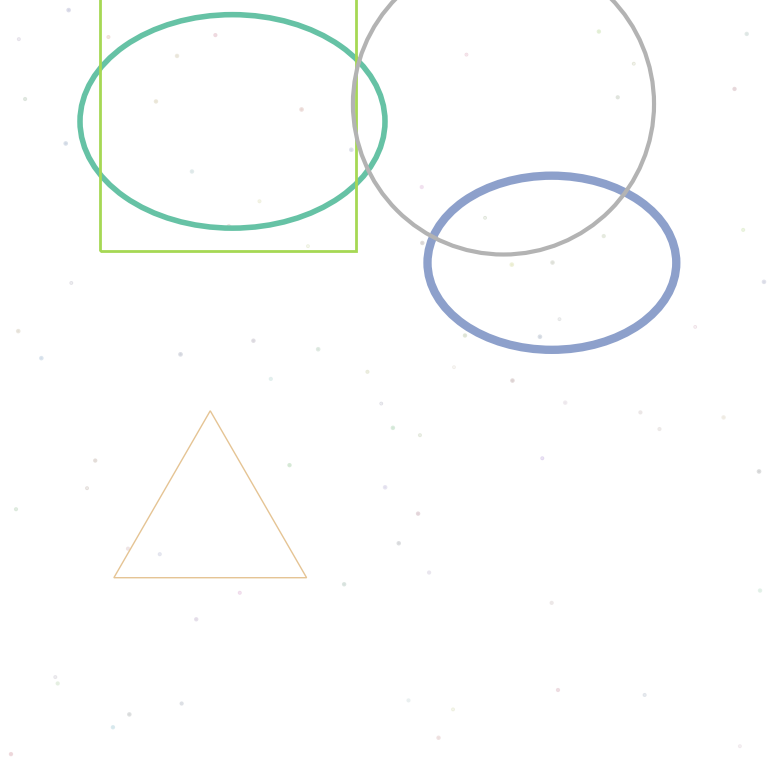[{"shape": "oval", "thickness": 2, "radius": 0.99, "center": [0.302, 0.842]}, {"shape": "oval", "thickness": 3, "radius": 0.81, "center": [0.717, 0.659]}, {"shape": "square", "thickness": 1, "radius": 0.83, "center": [0.296, 0.84]}, {"shape": "triangle", "thickness": 0.5, "radius": 0.72, "center": [0.273, 0.322]}, {"shape": "circle", "thickness": 1.5, "radius": 0.98, "center": [0.654, 0.865]}]